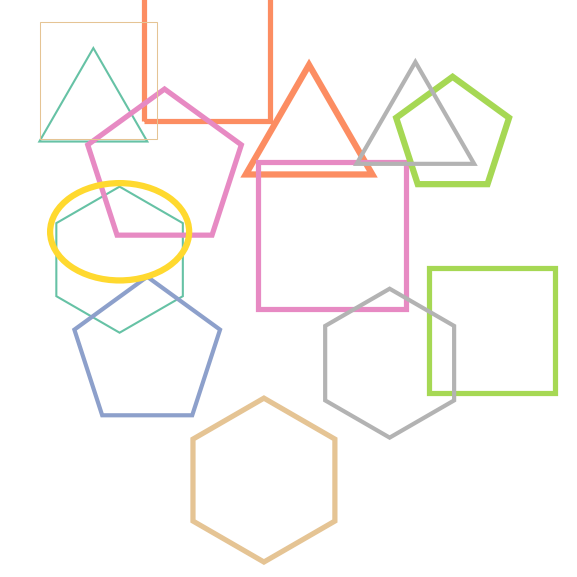[{"shape": "triangle", "thickness": 1, "radius": 0.54, "center": [0.162, 0.808]}, {"shape": "hexagon", "thickness": 1, "radius": 0.63, "center": [0.207, 0.549]}, {"shape": "square", "thickness": 2.5, "radius": 0.54, "center": [0.358, 0.899]}, {"shape": "triangle", "thickness": 3, "radius": 0.63, "center": [0.535, 0.76]}, {"shape": "pentagon", "thickness": 2, "radius": 0.66, "center": [0.255, 0.387]}, {"shape": "square", "thickness": 2.5, "radius": 0.64, "center": [0.575, 0.592]}, {"shape": "pentagon", "thickness": 2.5, "radius": 0.7, "center": [0.285, 0.705]}, {"shape": "pentagon", "thickness": 3, "radius": 0.51, "center": [0.784, 0.763]}, {"shape": "square", "thickness": 2.5, "radius": 0.54, "center": [0.852, 0.427]}, {"shape": "oval", "thickness": 3, "radius": 0.6, "center": [0.207, 0.598]}, {"shape": "square", "thickness": 0.5, "radius": 0.5, "center": [0.171, 0.86]}, {"shape": "hexagon", "thickness": 2.5, "radius": 0.71, "center": [0.457, 0.168]}, {"shape": "triangle", "thickness": 2, "radius": 0.59, "center": [0.719, 0.774]}, {"shape": "hexagon", "thickness": 2, "radius": 0.64, "center": [0.675, 0.37]}]